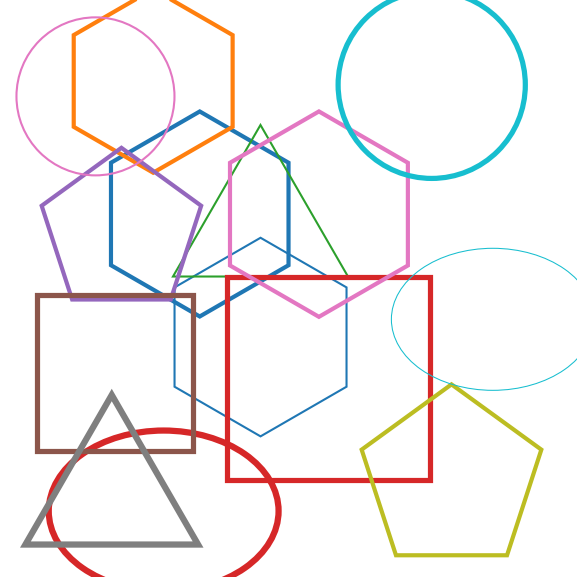[{"shape": "hexagon", "thickness": 2, "radius": 0.89, "center": [0.346, 0.629]}, {"shape": "hexagon", "thickness": 1, "radius": 0.86, "center": [0.451, 0.415]}, {"shape": "hexagon", "thickness": 2, "radius": 0.79, "center": [0.265, 0.859]}, {"shape": "triangle", "thickness": 1, "radius": 0.87, "center": [0.451, 0.608]}, {"shape": "square", "thickness": 2.5, "radius": 0.88, "center": [0.569, 0.343]}, {"shape": "oval", "thickness": 3, "radius": 0.99, "center": [0.283, 0.114]}, {"shape": "pentagon", "thickness": 2, "radius": 0.73, "center": [0.21, 0.598]}, {"shape": "square", "thickness": 2.5, "radius": 0.67, "center": [0.199, 0.353]}, {"shape": "hexagon", "thickness": 2, "radius": 0.89, "center": [0.552, 0.628]}, {"shape": "circle", "thickness": 1, "radius": 0.68, "center": [0.165, 0.832]}, {"shape": "triangle", "thickness": 3, "radius": 0.86, "center": [0.194, 0.143]}, {"shape": "pentagon", "thickness": 2, "radius": 0.82, "center": [0.782, 0.17]}, {"shape": "circle", "thickness": 2.5, "radius": 0.81, "center": [0.748, 0.852]}, {"shape": "oval", "thickness": 0.5, "radius": 0.88, "center": [0.853, 0.446]}]